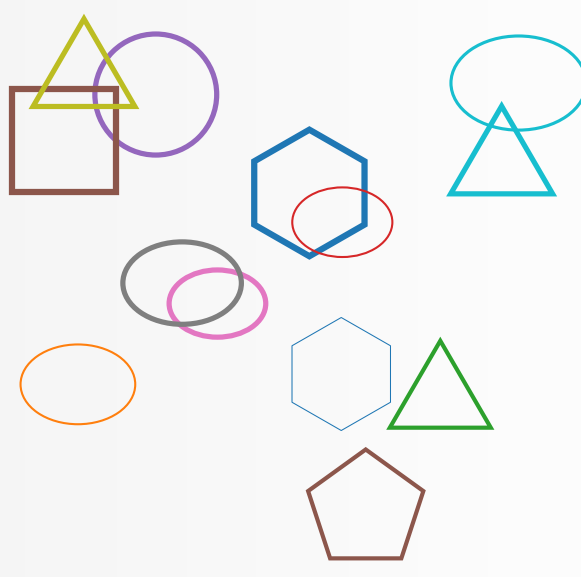[{"shape": "hexagon", "thickness": 0.5, "radius": 0.49, "center": [0.587, 0.351]}, {"shape": "hexagon", "thickness": 3, "radius": 0.55, "center": [0.532, 0.665]}, {"shape": "oval", "thickness": 1, "radius": 0.49, "center": [0.134, 0.334]}, {"shape": "triangle", "thickness": 2, "radius": 0.5, "center": [0.758, 0.309]}, {"shape": "oval", "thickness": 1, "radius": 0.43, "center": [0.589, 0.614]}, {"shape": "circle", "thickness": 2.5, "radius": 0.52, "center": [0.268, 0.835]}, {"shape": "square", "thickness": 3, "radius": 0.45, "center": [0.11, 0.756]}, {"shape": "pentagon", "thickness": 2, "radius": 0.52, "center": [0.629, 0.117]}, {"shape": "oval", "thickness": 2.5, "radius": 0.42, "center": [0.374, 0.473]}, {"shape": "oval", "thickness": 2.5, "radius": 0.51, "center": [0.313, 0.509]}, {"shape": "triangle", "thickness": 2.5, "radius": 0.51, "center": [0.144, 0.865]}, {"shape": "oval", "thickness": 1.5, "radius": 0.58, "center": [0.892, 0.855]}, {"shape": "triangle", "thickness": 2.5, "radius": 0.51, "center": [0.863, 0.714]}]